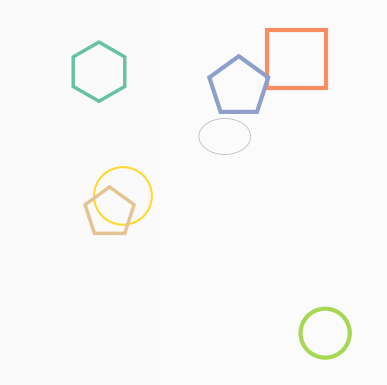[{"shape": "hexagon", "thickness": 2.5, "radius": 0.38, "center": [0.255, 0.814]}, {"shape": "square", "thickness": 3, "radius": 0.38, "center": [0.766, 0.846]}, {"shape": "pentagon", "thickness": 3, "radius": 0.4, "center": [0.616, 0.774]}, {"shape": "circle", "thickness": 3, "radius": 0.32, "center": [0.839, 0.135]}, {"shape": "circle", "thickness": 1.5, "radius": 0.37, "center": [0.317, 0.491]}, {"shape": "pentagon", "thickness": 2.5, "radius": 0.33, "center": [0.283, 0.448]}, {"shape": "oval", "thickness": 0.5, "radius": 0.33, "center": [0.58, 0.645]}]